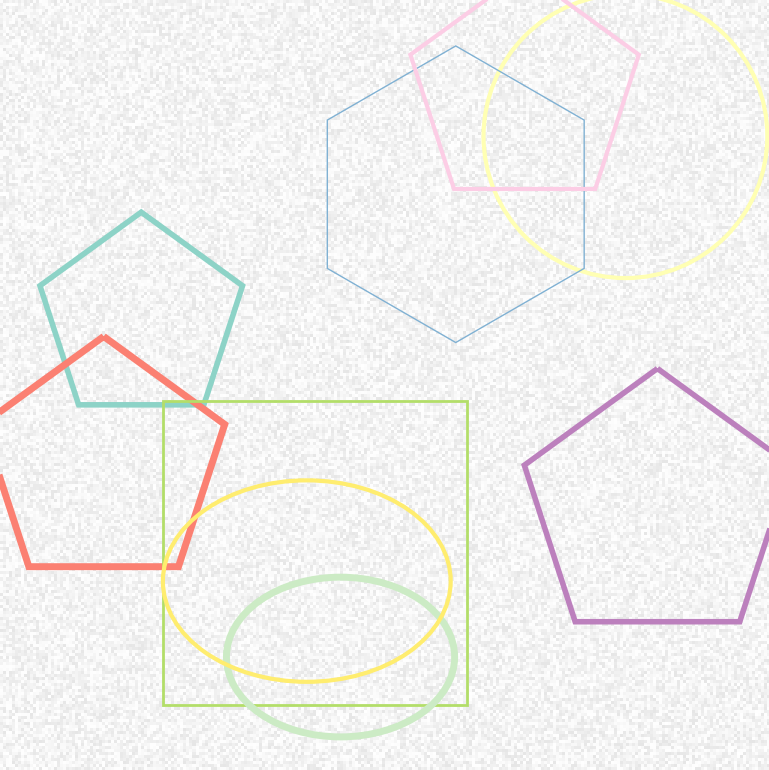[{"shape": "pentagon", "thickness": 2, "radius": 0.69, "center": [0.183, 0.586]}, {"shape": "circle", "thickness": 1.5, "radius": 0.92, "center": [0.812, 0.823]}, {"shape": "pentagon", "thickness": 2.5, "radius": 0.83, "center": [0.135, 0.398]}, {"shape": "hexagon", "thickness": 0.5, "radius": 0.96, "center": [0.592, 0.748]}, {"shape": "square", "thickness": 1, "radius": 0.99, "center": [0.409, 0.282]}, {"shape": "pentagon", "thickness": 1.5, "radius": 0.78, "center": [0.681, 0.881]}, {"shape": "pentagon", "thickness": 2, "radius": 0.91, "center": [0.854, 0.34]}, {"shape": "oval", "thickness": 2.5, "radius": 0.74, "center": [0.442, 0.147]}, {"shape": "oval", "thickness": 1.5, "radius": 0.93, "center": [0.398, 0.245]}]